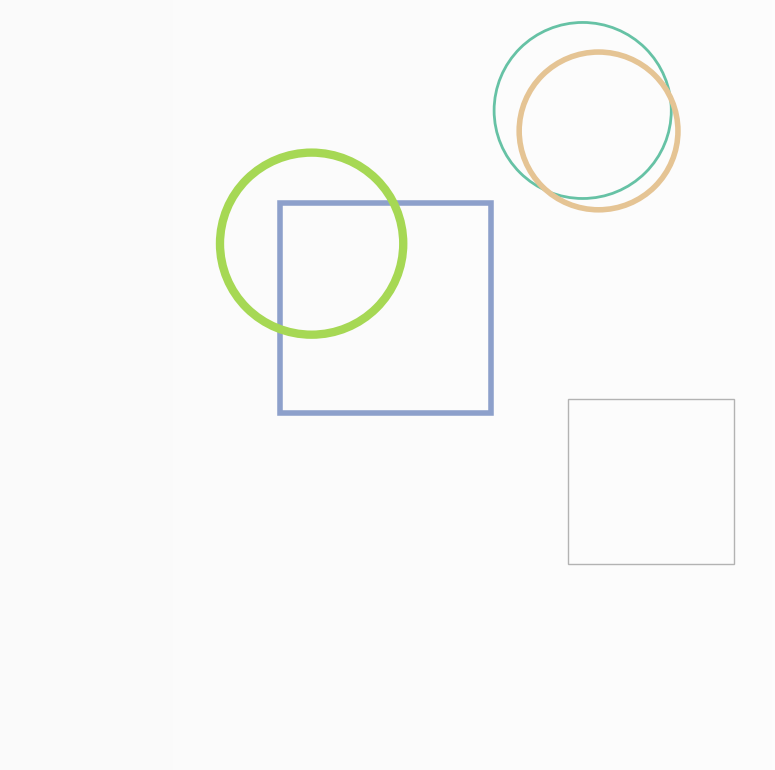[{"shape": "circle", "thickness": 1, "radius": 0.57, "center": [0.752, 0.857]}, {"shape": "square", "thickness": 2, "radius": 0.68, "center": [0.497, 0.6]}, {"shape": "circle", "thickness": 3, "radius": 0.59, "center": [0.402, 0.684]}, {"shape": "circle", "thickness": 2, "radius": 0.51, "center": [0.772, 0.83]}, {"shape": "square", "thickness": 0.5, "radius": 0.54, "center": [0.84, 0.374]}]